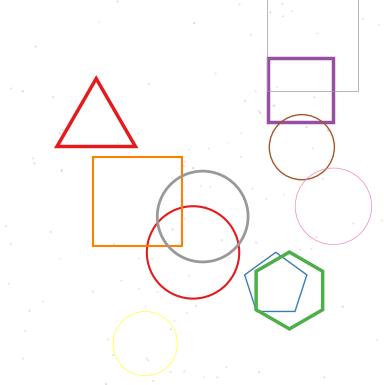[{"shape": "circle", "thickness": 1.5, "radius": 0.6, "center": [0.501, 0.344]}, {"shape": "triangle", "thickness": 2.5, "radius": 0.59, "center": [0.25, 0.678]}, {"shape": "pentagon", "thickness": 1, "radius": 0.42, "center": [0.716, 0.26]}, {"shape": "hexagon", "thickness": 2.5, "radius": 0.5, "center": [0.752, 0.245]}, {"shape": "square", "thickness": 2.5, "radius": 0.42, "center": [0.78, 0.766]}, {"shape": "square", "thickness": 1.5, "radius": 0.58, "center": [0.357, 0.475]}, {"shape": "circle", "thickness": 0.5, "radius": 0.42, "center": [0.377, 0.107]}, {"shape": "circle", "thickness": 1, "radius": 0.42, "center": [0.784, 0.618]}, {"shape": "circle", "thickness": 0.5, "radius": 0.5, "center": [0.866, 0.464]}, {"shape": "square", "thickness": 0.5, "radius": 0.6, "center": [0.812, 0.883]}, {"shape": "circle", "thickness": 2, "radius": 0.59, "center": [0.526, 0.438]}]